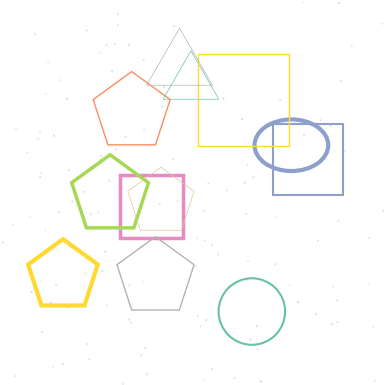[{"shape": "circle", "thickness": 1.5, "radius": 0.43, "center": [0.654, 0.191]}, {"shape": "triangle", "thickness": 0.5, "radius": 0.42, "center": [0.496, 0.784]}, {"shape": "pentagon", "thickness": 1, "radius": 0.53, "center": [0.342, 0.709]}, {"shape": "oval", "thickness": 3, "radius": 0.48, "center": [0.757, 0.623]}, {"shape": "square", "thickness": 1.5, "radius": 0.46, "center": [0.8, 0.585]}, {"shape": "square", "thickness": 2.5, "radius": 0.41, "center": [0.393, 0.463]}, {"shape": "pentagon", "thickness": 2.5, "radius": 0.52, "center": [0.286, 0.493]}, {"shape": "square", "thickness": 1, "radius": 0.59, "center": [0.632, 0.74]}, {"shape": "pentagon", "thickness": 3, "radius": 0.48, "center": [0.164, 0.284]}, {"shape": "pentagon", "thickness": 0.5, "radius": 0.45, "center": [0.418, 0.475]}, {"shape": "triangle", "thickness": 0.5, "radius": 0.49, "center": [0.466, 0.828]}, {"shape": "pentagon", "thickness": 1, "radius": 0.53, "center": [0.404, 0.28]}]